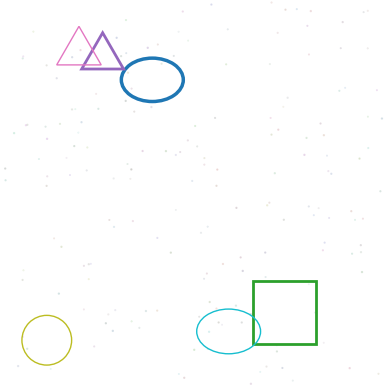[{"shape": "oval", "thickness": 2.5, "radius": 0.4, "center": [0.396, 0.793]}, {"shape": "square", "thickness": 2, "radius": 0.41, "center": [0.739, 0.189]}, {"shape": "triangle", "thickness": 2, "radius": 0.31, "center": [0.267, 0.852]}, {"shape": "triangle", "thickness": 1, "radius": 0.33, "center": [0.205, 0.865]}, {"shape": "circle", "thickness": 1, "radius": 0.32, "center": [0.122, 0.116]}, {"shape": "oval", "thickness": 1, "radius": 0.41, "center": [0.594, 0.139]}]